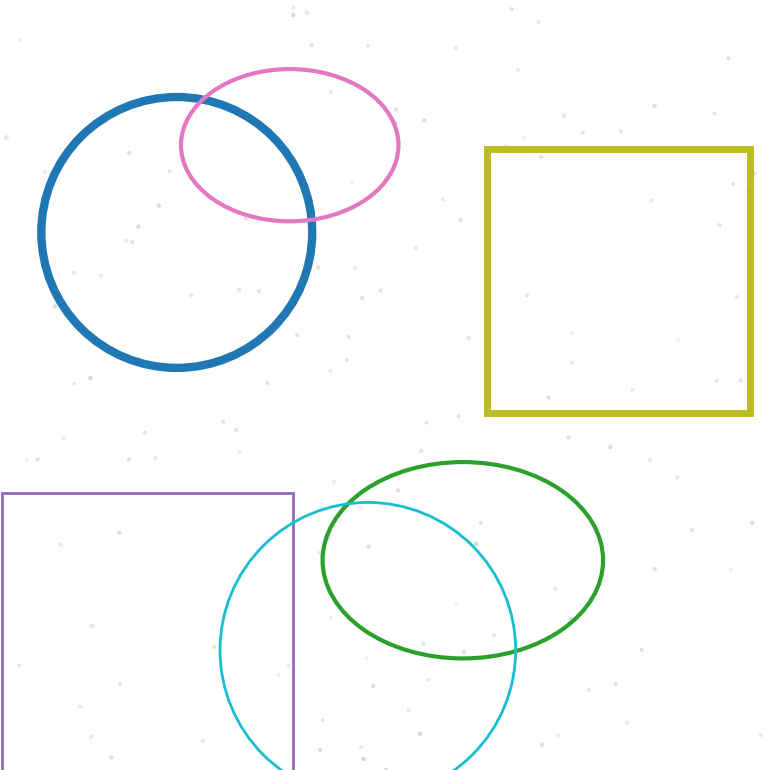[{"shape": "circle", "thickness": 3, "radius": 0.88, "center": [0.23, 0.698]}, {"shape": "oval", "thickness": 1.5, "radius": 0.91, "center": [0.601, 0.272]}, {"shape": "square", "thickness": 1, "radius": 0.94, "center": [0.192, 0.17]}, {"shape": "oval", "thickness": 1.5, "radius": 0.71, "center": [0.376, 0.811]}, {"shape": "square", "thickness": 2.5, "radius": 0.86, "center": [0.803, 0.635]}, {"shape": "circle", "thickness": 1, "radius": 0.96, "center": [0.478, 0.156]}]